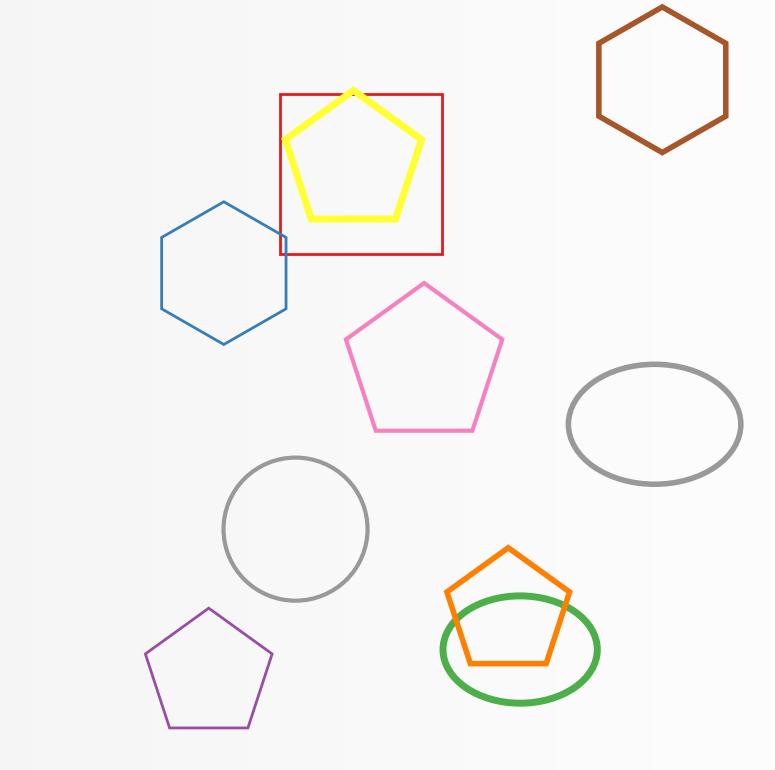[{"shape": "square", "thickness": 1, "radius": 0.52, "center": [0.466, 0.774]}, {"shape": "hexagon", "thickness": 1, "radius": 0.46, "center": [0.289, 0.645]}, {"shape": "oval", "thickness": 2.5, "radius": 0.5, "center": [0.671, 0.156]}, {"shape": "pentagon", "thickness": 1, "radius": 0.43, "center": [0.269, 0.124]}, {"shape": "pentagon", "thickness": 2, "radius": 0.42, "center": [0.656, 0.205]}, {"shape": "pentagon", "thickness": 2.5, "radius": 0.46, "center": [0.456, 0.79]}, {"shape": "hexagon", "thickness": 2, "radius": 0.47, "center": [0.855, 0.896]}, {"shape": "pentagon", "thickness": 1.5, "radius": 0.53, "center": [0.547, 0.526]}, {"shape": "circle", "thickness": 1.5, "radius": 0.46, "center": [0.381, 0.313]}, {"shape": "oval", "thickness": 2, "radius": 0.56, "center": [0.845, 0.449]}]